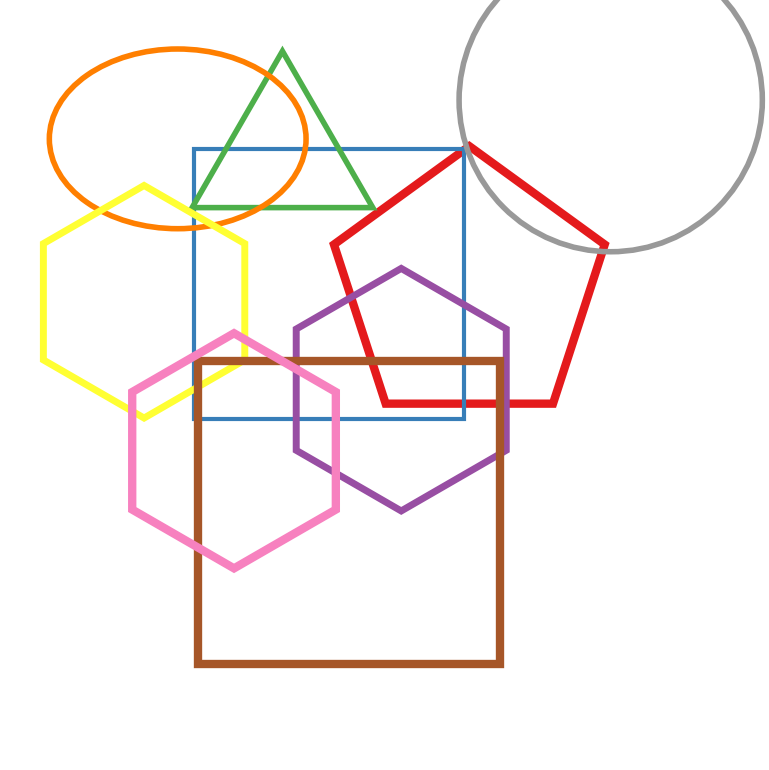[{"shape": "pentagon", "thickness": 3, "radius": 0.92, "center": [0.61, 0.625]}, {"shape": "square", "thickness": 1.5, "radius": 0.88, "center": [0.427, 0.631]}, {"shape": "triangle", "thickness": 2, "radius": 0.68, "center": [0.367, 0.798]}, {"shape": "hexagon", "thickness": 2.5, "radius": 0.79, "center": [0.521, 0.494]}, {"shape": "oval", "thickness": 2, "radius": 0.83, "center": [0.231, 0.82]}, {"shape": "hexagon", "thickness": 2.5, "radius": 0.76, "center": [0.187, 0.608]}, {"shape": "square", "thickness": 3, "radius": 0.98, "center": [0.453, 0.334]}, {"shape": "hexagon", "thickness": 3, "radius": 0.76, "center": [0.304, 0.415]}, {"shape": "circle", "thickness": 2, "radius": 0.98, "center": [0.793, 0.87]}]